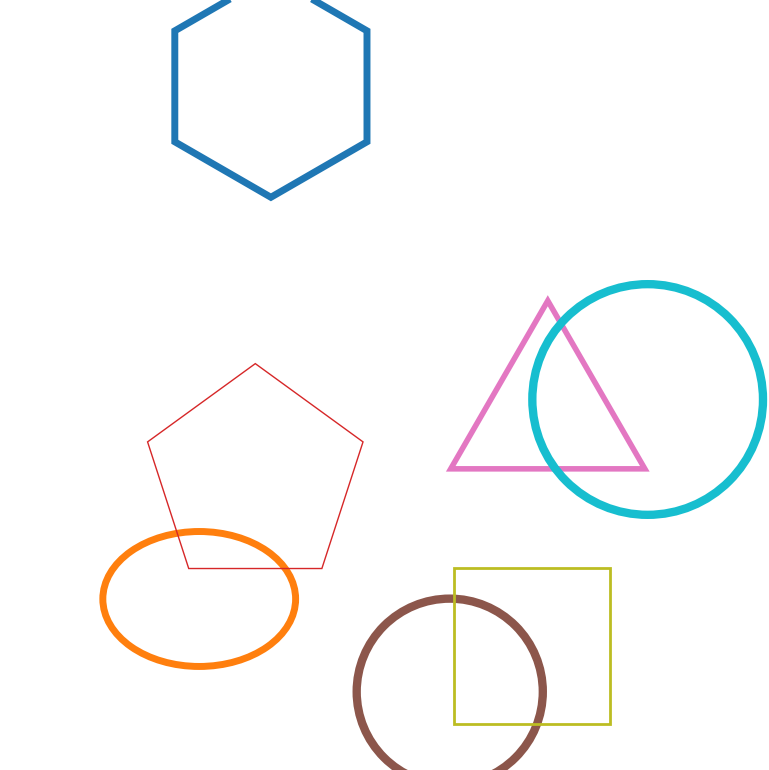[{"shape": "hexagon", "thickness": 2.5, "radius": 0.72, "center": [0.352, 0.888]}, {"shape": "oval", "thickness": 2.5, "radius": 0.63, "center": [0.259, 0.222]}, {"shape": "pentagon", "thickness": 0.5, "radius": 0.74, "center": [0.332, 0.381]}, {"shape": "circle", "thickness": 3, "radius": 0.6, "center": [0.584, 0.102]}, {"shape": "triangle", "thickness": 2, "radius": 0.73, "center": [0.711, 0.464]}, {"shape": "square", "thickness": 1, "radius": 0.51, "center": [0.691, 0.161]}, {"shape": "circle", "thickness": 3, "radius": 0.75, "center": [0.841, 0.481]}]